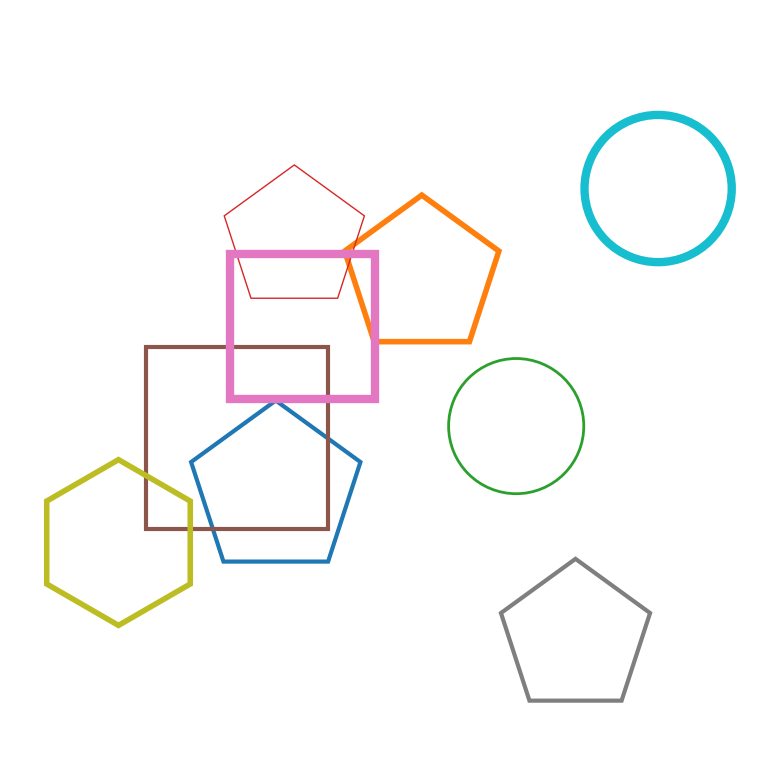[{"shape": "pentagon", "thickness": 1.5, "radius": 0.58, "center": [0.358, 0.364]}, {"shape": "pentagon", "thickness": 2, "radius": 0.53, "center": [0.548, 0.641]}, {"shape": "circle", "thickness": 1, "radius": 0.44, "center": [0.67, 0.447]}, {"shape": "pentagon", "thickness": 0.5, "radius": 0.48, "center": [0.382, 0.69]}, {"shape": "square", "thickness": 1.5, "radius": 0.59, "center": [0.308, 0.431]}, {"shape": "square", "thickness": 3, "radius": 0.47, "center": [0.393, 0.575]}, {"shape": "pentagon", "thickness": 1.5, "radius": 0.51, "center": [0.747, 0.172]}, {"shape": "hexagon", "thickness": 2, "radius": 0.54, "center": [0.154, 0.295]}, {"shape": "circle", "thickness": 3, "radius": 0.48, "center": [0.855, 0.755]}]